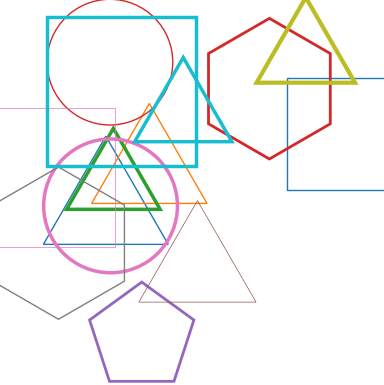[{"shape": "triangle", "thickness": 1, "radius": 0.94, "center": [0.275, 0.459]}, {"shape": "square", "thickness": 1, "radius": 0.73, "center": [0.891, 0.651]}, {"shape": "triangle", "thickness": 1, "radius": 0.87, "center": [0.388, 0.558]}, {"shape": "triangle", "thickness": 2.5, "radius": 0.7, "center": [0.295, 0.526]}, {"shape": "hexagon", "thickness": 2, "radius": 0.91, "center": [0.7, 0.77]}, {"shape": "circle", "thickness": 1, "radius": 0.82, "center": [0.285, 0.839]}, {"shape": "pentagon", "thickness": 2, "radius": 0.71, "center": [0.368, 0.125]}, {"shape": "triangle", "thickness": 0.5, "radius": 0.88, "center": [0.513, 0.303]}, {"shape": "square", "thickness": 0.5, "radius": 0.9, "center": [0.12, 0.539]}, {"shape": "circle", "thickness": 2.5, "radius": 0.87, "center": [0.287, 0.465]}, {"shape": "hexagon", "thickness": 1, "radius": 0.99, "center": [0.152, 0.369]}, {"shape": "triangle", "thickness": 3, "radius": 0.74, "center": [0.794, 0.859]}, {"shape": "square", "thickness": 2.5, "radius": 0.97, "center": [0.315, 0.762]}, {"shape": "triangle", "thickness": 2.5, "radius": 0.73, "center": [0.476, 0.705]}]